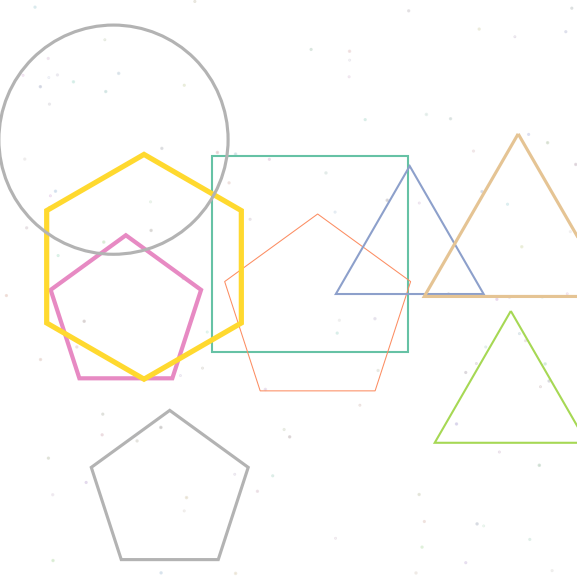[{"shape": "square", "thickness": 1, "radius": 0.85, "center": [0.537, 0.559]}, {"shape": "pentagon", "thickness": 0.5, "radius": 0.85, "center": [0.55, 0.459]}, {"shape": "triangle", "thickness": 1, "radius": 0.74, "center": [0.709, 0.564]}, {"shape": "pentagon", "thickness": 2, "radius": 0.68, "center": [0.218, 0.455]}, {"shape": "triangle", "thickness": 1, "radius": 0.76, "center": [0.885, 0.308]}, {"shape": "hexagon", "thickness": 2.5, "radius": 0.97, "center": [0.249, 0.537]}, {"shape": "triangle", "thickness": 1.5, "radius": 0.94, "center": [0.897, 0.58]}, {"shape": "circle", "thickness": 1.5, "radius": 0.99, "center": [0.197, 0.757]}, {"shape": "pentagon", "thickness": 1.5, "radius": 0.71, "center": [0.294, 0.146]}]